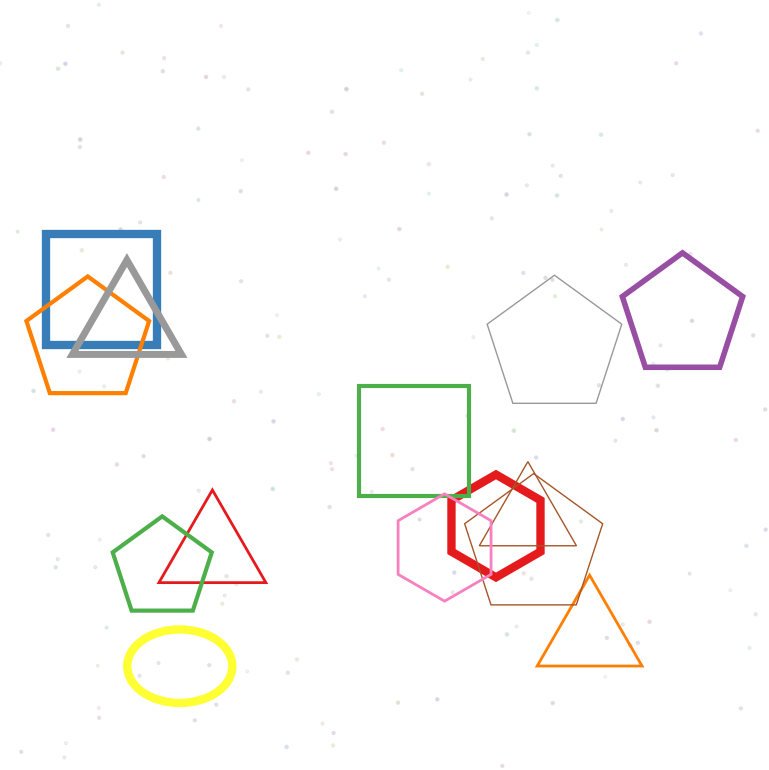[{"shape": "triangle", "thickness": 1, "radius": 0.4, "center": [0.276, 0.283]}, {"shape": "hexagon", "thickness": 3, "radius": 0.33, "center": [0.644, 0.317]}, {"shape": "square", "thickness": 3, "radius": 0.36, "center": [0.132, 0.624]}, {"shape": "pentagon", "thickness": 1.5, "radius": 0.34, "center": [0.211, 0.262]}, {"shape": "square", "thickness": 1.5, "radius": 0.36, "center": [0.538, 0.427]}, {"shape": "pentagon", "thickness": 2, "radius": 0.41, "center": [0.886, 0.589]}, {"shape": "triangle", "thickness": 1, "radius": 0.39, "center": [0.766, 0.174]}, {"shape": "pentagon", "thickness": 1.5, "radius": 0.42, "center": [0.114, 0.557]}, {"shape": "oval", "thickness": 3, "radius": 0.34, "center": [0.233, 0.135]}, {"shape": "triangle", "thickness": 0.5, "radius": 0.36, "center": [0.686, 0.328]}, {"shape": "pentagon", "thickness": 0.5, "radius": 0.47, "center": [0.693, 0.291]}, {"shape": "hexagon", "thickness": 1, "radius": 0.35, "center": [0.577, 0.289]}, {"shape": "pentagon", "thickness": 0.5, "radius": 0.46, "center": [0.72, 0.551]}, {"shape": "triangle", "thickness": 2.5, "radius": 0.41, "center": [0.165, 0.581]}]